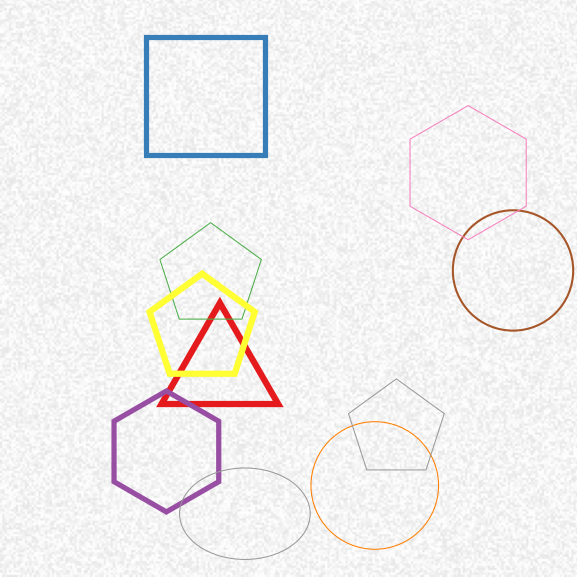[{"shape": "triangle", "thickness": 3, "radius": 0.58, "center": [0.381, 0.358]}, {"shape": "square", "thickness": 2.5, "radius": 0.51, "center": [0.356, 0.833]}, {"shape": "pentagon", "thickness": 0.5, "radius": 0.46, "center": [0.365, 0.521]}, {"shape": "hexagon", "thickness": 2.5, "radius": 0.52, "center": [0.288, 0.217]}, {"shape": "circle", "thickness": 0.5, "radius": 0.55, "center": [0.649, 0.158]}, {"shape": "pentagon", "thickness": 3, "radius": 0.48, "center": [0.35, 0.429]}, {"shape": "circle", "thickness": 1, "radius": 0.52, "center": [0.888, 0.531]}, {"shape": "hexagon", "thickness": 0.5, "radius": 0.58, "center": [0.811, 0.7]}, {"shape": "oval", "thickness": 0.5, "radius": 0.57, "center": [0.424, 0.11]}, {"shape": "pentagon", "thickness": 0.5, "radius": 0.44, "center": [0.686, 0.256]}]